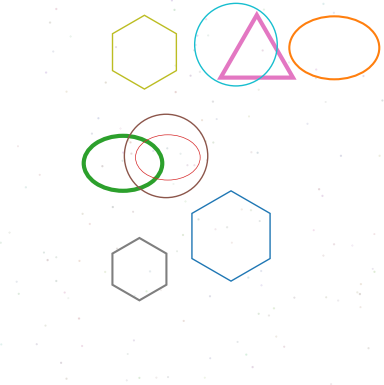[{"shape": "hexagon", "thickness": 1, "radius": 0.59, "center": [0.6, 0.387]}, {"shape": "oval", "thickness": 1.5, "radius": 0.58, "center": [0.868, 0.876]}, {"shape": "oval", "thickness": 3, "radius": 0.51, "center": [0.319, 0.576]}, {"shape": "oval", "thickness": 0.5, "radius": 0.42, "center": [0.436, 0.591]}, {"shape": "circle", "thickness": 1, "radius": 0.54, "center": [0.431, 0.595]}, {"shape": "triangle", "thickness": 3, "radius": 0.54, "center": [0.667, 0.853]}, {"shape": "hexagon", "thickness": 1.5, "radius": 0.4, "center": [0.362, 0.301]}, {"shape": "hexagon", "thickness": 1, "radius": 0.48, "center": [0.375, 0.864]}, {"shape": "circle", "thickness": 1, "radius": 0.54, "center": [0.613, 0.884]}]